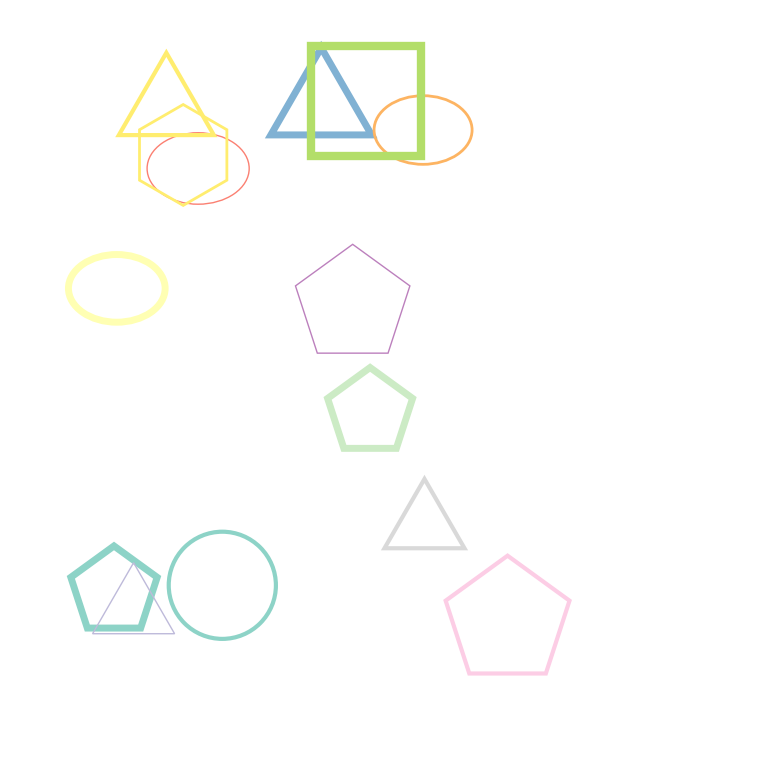[{"shape": "pentagon", "thickness": 2.5, "radius": 0.29, "center": [0.148, 0.232]}, {"shape": "circle", "thickness": 1.5, "radius": 0.35, "center": [0.289, 0.24]}, {"shape": "oval", "thickness": 2.5, "radius": 0.31, "center": [0.152, 0.625]}, {"shape": "triangle", "thickness": 0.5, "radius": 0.31, "center": [0.173, 0.208]}, {"shape": "oval", "thickness": 0.5, "radius": 0.33, "center": [0.257, 0.781]}, {"shape": "triangle", "thickness": 2.5, "radius": 0.38, "center": [0.417, 0.863]}, {"shape": "oval", "thickness": 1, "radius": 0.32, "center": [0.549, 0.831]}, {"shape": "square", "thickness": 3, "radius": 0.36, "center": [0.475, 0.869]}, {"shape": "pentagon", "thickness": 1.5, "radius": 0.42, "center": [0.659, 0.194]}, {"shape": "triangle", "thickness": 1.5, "radius": 0.3, "center": [0.551, 0.318]}, {"shape": "pentagon", "thickness": 0.5, "radius": 0.39, "center": [0.458, 0.605]}, {"shape": "pentagon", "thickness": 2.5, "radius": 0.29, "center": [0.481, 0.465]}, {"shape": "triangle", "thickness": 1.5, "radius": 0.36, "center": [0.216, 0.86]}, {"shape": "hexagon", "thickness": 1, "radius": 0.33, "center": [0.238, 0.799]}]